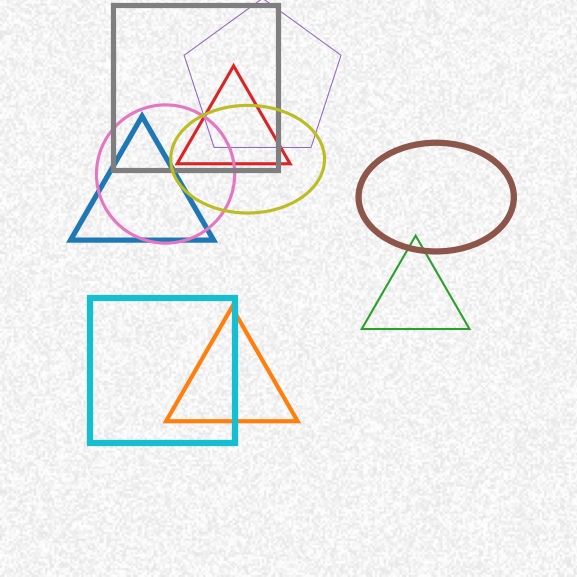[{"shape": "triangle", "thickness": 2.5, "radius": 0.71, "center": [0.246, 0.655]}, {"shape": "triangle", "thickness": 2, "radius": 0.66, "center": [0.401, 0.336]}, {"shape": "triangle", "thickness": 1, "radius": 0.54, "center": [0.72, 0.483]}, {"shape": "triangle", "thickness": 1.5, "radius": 0.56, "center": [0.405, 0.772]}, {"shape": "pentagon", "thickness": 0.5, "radius": 0.71, "center": [0.455, 0.859]}, {"shape": "oval", "thickness": 3, "radius": 0.67, "center": [0.755, 0.658]}, {"shape": "circle", "thickness": 1.5, "radius": 0.6, "center": [0.287, 0.698]}, {"shape": "square", "thickness": 2.5, "radius": 0.71, "center": [0.338, 0.847]}, {"shape": "oval", "thickness": 1.5, "radius": 0.67, "center": [0.429, 0.723]}, {"shape": "square", "thickness": 3, "radius": 0.63, "center": [0.281, 0.357]}]